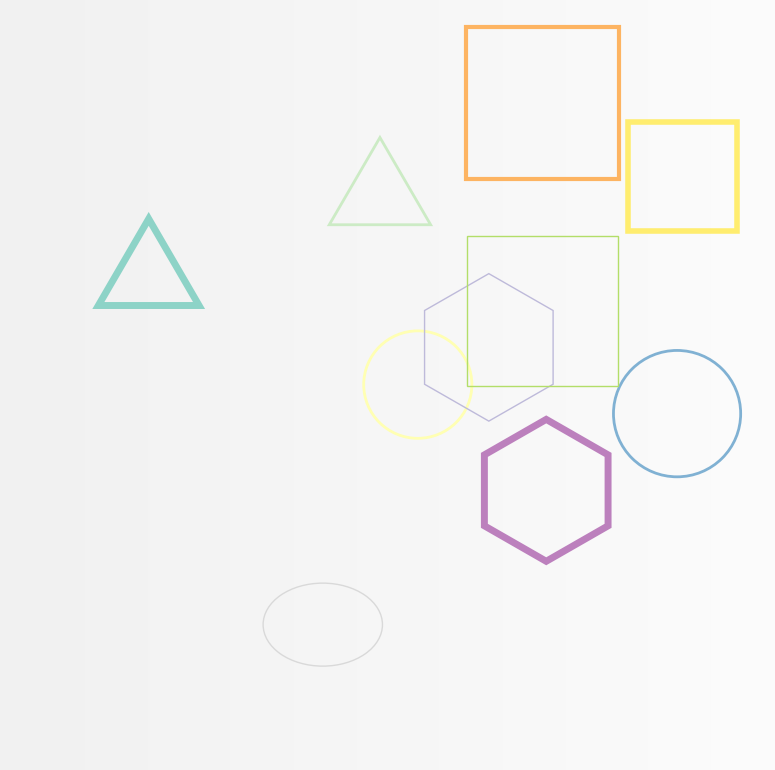[{"shape": "triangle", "thickness": 2.5, "radius": 0.38, "center": [0.192, 0.641]}, {"shape": "circle", "thickness": 1, "radius": 0.35, "center": [0.539, 0.501]}, {"shape": "hexagon", "thickness": 0.5, "radius": 0.48, "center": [0.631, 0.549]}, {"shape": "circle", "thickness": 1, "radius": 0.41, "center": [0.874, 0.463]}, {"shape": "square", "thickness": 1.5, "radius": 0.49, "center": [0.7, 0.866]}, {"shape": "square", "thickness": 0.5, "radius": 0.49, "center": [0.7, 0.596]}, {"shape": "oval", "thickness": 0.5, "radius": 0.38, "center": [0.416, 0.189]}, {"shape": "hexagon", "thickness": 2.5, "radius": 0.46, "center": [0.705, 0.363]}, {"shape": "triangle", "thickness": 1, "radius": 0.38, "center": [0.49, 0.746]}, {"shape": "square", "thickness": 2, "radius": 0.35, "center": [0.881, 0.771]}]